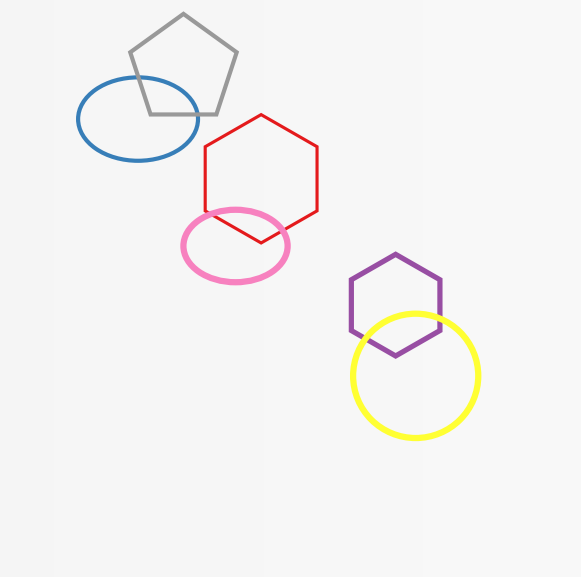[{"shape": "hexagon", "thickness": 1.5, "radius": 0.56, "center": [0.449, 0.69]}, {"shape": "oval", "thickness": 2, "radius": 0.52, "center": [0.238, 0.793]}, {"shape": "hexagon", "thickness": 2.5, "radius": 0.44, "center": [0.681, 0.471]}, {"shape": "circle", "thickness": 3, "radius": 0.54, "center": [0.715, 0.348]}, {"shape": "oval", "thickness": 3, "radius": 0.45, "center": [0.405, 0.573]}, {"shape": "pentagon", "thickness": 2, "radius": 0.48, "center": [0.316, 0.879]}]